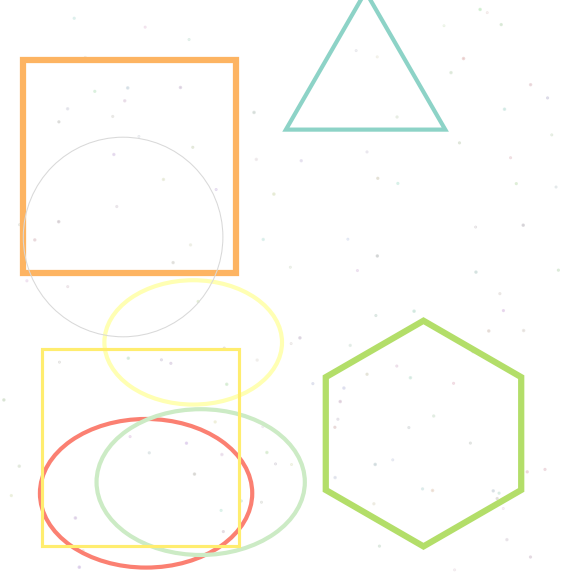[{"shape": "triangle", "thickness": 2, "radius": 0.8, "center": [0.633, 0.854]}, {"shape": "oval", "thickness": 2, "radius": 0.77, "center": [0.335, 0.406]}, {"shape": "oval", "thickness": 2, "radius": 0.92, "center": [0.253, 0.145]}, {"shape": "square", "thickness": 3, "radius": 0.92, "center": [0.224, 0.711]}, {"shape": "hexagon", "thickness": 3, "radius": 0.98, "center": [0.733, 0.248]}, {"shape": "circle", "thickness": 0.5, "radius": 0.86, "center": [0.213, 0.589]}, {"shape": "oval", "thickness": 2, "radius": 0.9, "center": [0.348, 0.164]}, {"shape": "square", "thickness": 1.5, "radius": 0.85, "center": [0.244, 0.224]}]